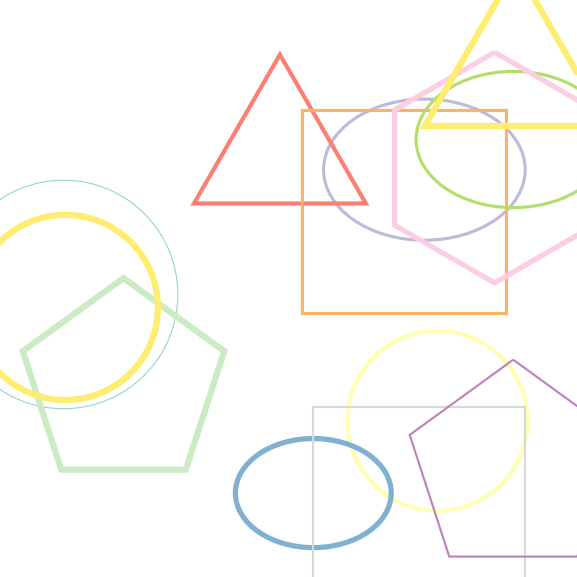[{"shape": "circle", "thickness": 0.5, "radius": 0.99, "center": [0.11, 0.489]}, {"shape": "circle", "thickness": 2, "radius": 0.78, "center": [0.758, 0.27]}, {"shape": "oval", "thickness": 1.5, "radius": 0.87, "center": [0.735, 0.705]}, {"shape": "triangle", "thickness": 2, "radius": 0.86, "center": [0.485, 0.733]}, {"shape": "oval", "thickness": 2.5, "radius": 0.67, "center": [0.543, 0.145]}, {"shape": "square", "thickness": 1.5, "radius": 0.88, "center": [0.699, 0.633]}, {"shape": "oval", "thickness": 1.5, "radius": 0.84, "center": [0.889, 0.758]}, {"shape": "hexagon", "thickness": 2.5, "radius": 1.0, "center": [0.856, 0.709]}, {"shape": "square", "thickness": 1, "radius": 0.92, "center": [0.726, 0.111]}, {"shape": "pentagon", "thickness": 1, "radius": 0.94, "center": [0.889, 0.188]}, {"shape": "pentagon", "thickness": 3, "radius": 0.92, "center": [0.214, 0.334]}, {"shape": "triangle", "thickness": 3, "radius": 0.91, "center": [0.894, 0.873]}, {"shape": "circle", "thickness": 3, "radius": 0.8, "center": [0.113, 0.467]}]